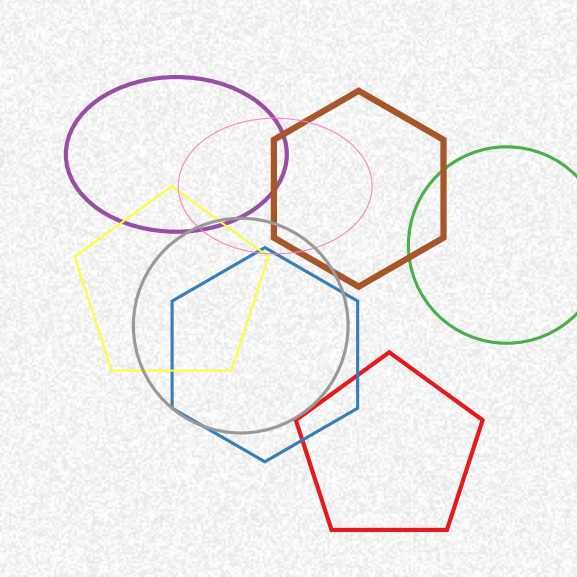[{"shape": "pentagon", "thickness": 2, "radius": 0.85, "center": [0.674, 0.219]}, {"shape": "hexagon", "thickness": 1.5, "radius": 0.93, "center": [0.459, 0.385]}, {"shape": "circle", "thickness": 1.5, "radius": 0.85, "center": [0.877, 0.575]}, {"shape": "oval", "thickness": 2, "radius": 0.96, "center": [0.305, 0.732]}, {"shape": "pentagon", "thickness": 1, "radius": 0.88, "center": [0.297, 0.5]}, {"shape": "hexagon", "thickness": 3, "radius": 0.85, "center": [0.621, 0.672]}, {"shape": "oval", "thickness": 0.5, "radius": 0.84, "center": [0.477, 0.677]}, {"shape": "circle", "thickness": 1.5, "radius": 0.93, "center": [0.417, 0.435]}]